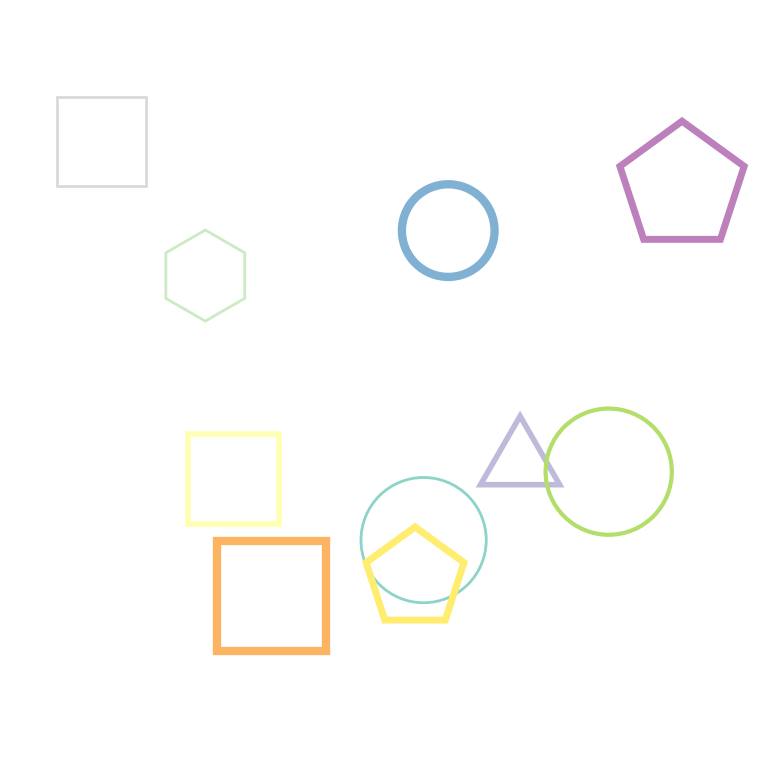[{"shape": "circle", "thickness": 1, "radius": 0.41, "center": [0.55, 0.299]}, {"shape": "square", "thickness": 2, "radius": 0.29, "center": [0.303, 0.378]}, {"shape": "triangle", "thickness": 2, "radius": 0.3, "center": [0.675, 0.4]}, {"shape": "circle", "thickness": 3, "radius": 0.3, "center": [0.582, 0.701]}, {"shape": "square", "thickness": 3, "radius": 0.36, "center": [0.353, 0.226]}, {"shape": "circle", "thickness": 1.5, "radius": 0.41, "center": [0.791, 0.387]}, {"shape": "square", "thickness": 1, "radius": 0.29, "center": [0.131, 0.816]}, {"shape": "pentagon", "thickness": 2.5, "radius": 0.42, "center": [0.886, 0.758]}, {"shape": "hexagon", "thickness": 1, "radius": 0.3, "center": [0.267, 0.642]}, {"shape": "pentagon", "thickness": 2.5, "radius": 0.33, "center": [0.539, 0.249]}]